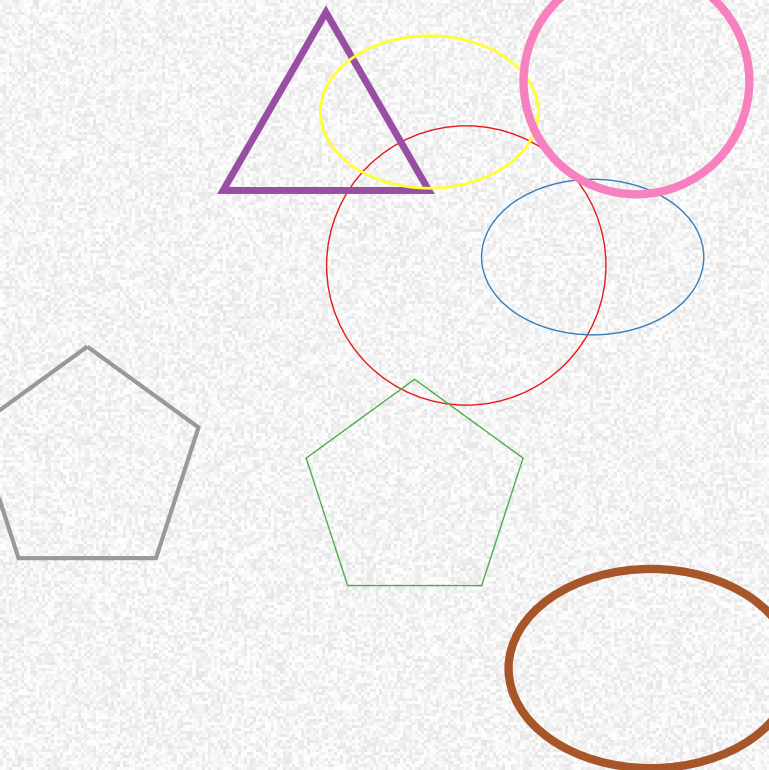[{"shape": "circle", "thickness": 0.5, "radius": 0.91, "center": [0.606, 0.655]}, {"shape": "oval", "thickness": 0.5, "radius": 0.72, "center": [0.77, 0.666]}, {"shape": "pentagon", "thickness": 0.5, "radius": 0.74, "center": [0.538, 0.359]}, {"shape": "triangle", "thickness": 2.5, "radius": 0.77, "center": [0.423, 0.83]}, {"shape": "oval", "thickness": 1, "radius": 0.71, "center": [0.558, 0.855]}, {"shape": "oval", "thickness": 3, "radius": 0.92, "center": [0.845, 0.132]}, {"shape": "circle", "thickness": 3, "radius": 0.73, "center": [0.827, 0.894]}, {"shape": "pentagon", "thickness": 1.5, "radius": 0.76, "center": [0.113, 0.398]}]